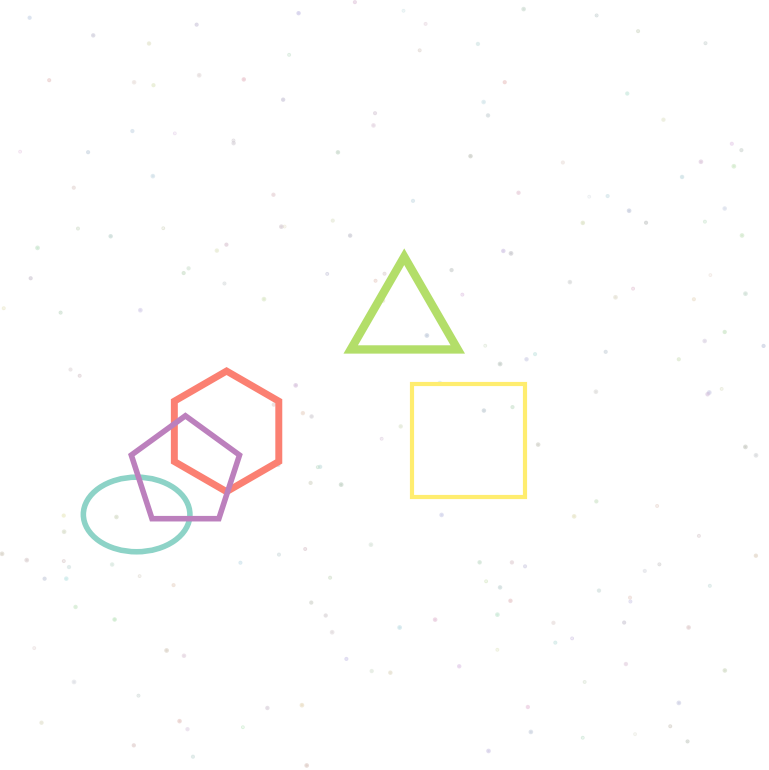[{"shape": "oval", "thickness": 2, "radius": 0.35, "center": [0.177, 0.332]}, {"shape": "hexagon", "thickness": 2.5, "radius": 0.39, "center": [0.294, 0.44]}, {"shape": "triangle", "thickness": 3, "radius": 0.4, "center": [0.525, 0.586]}, {"shape": "pentagon", "thickness": 2, "radius": 0.37, "center": [0.241, 0.386]}, {"shape": "square", "thickness": 1.5, "radius": 0.37, "center": [0.608, 0.428]}]